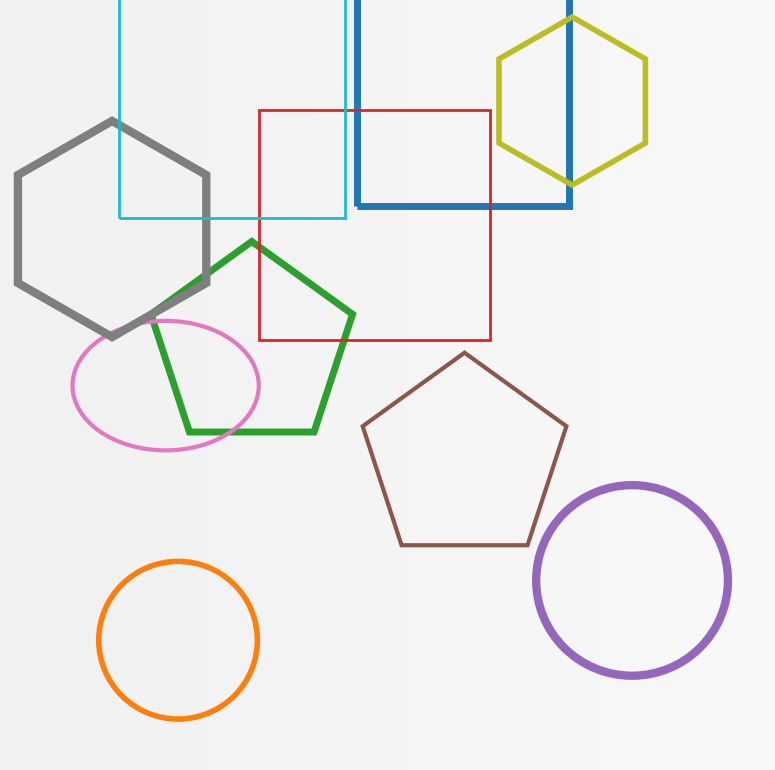[{"shape": "square", "thickness": 2.5, "radius": 0.68, "center": [0.598, 0.869]}, {"shape": "circle", "thickness": 2, "radius": 0.51, "center": [0.23, 0.169]}, {"shape": "pentagon", "thickness": 2.5, "radius": 0.68, "center": [0.325, 0.55]}, {"shape": "square", "thickness": 1, "radius": 0.74, "center": [0.483, 0.708]}, {"shape": "circle", "thickness": 3, "radius": 0.62, "center": [0.816, 0.246]}, {"shape": "pentagon", "thickness": 1.5, "radius": 0.69, "center": [0.599, 0.404]}, {"shape": "oval", "thickness": 1.5, "radius": 0.6, "center": [0.214, 0.499]}, {"shape": "hexagon", "thickness": 3, "radius": 0.7, "center": [0.145, 0.703]}, {"shape": "hexagon", "thickness": 2, "radius": 0.55, "center": [0.738, 0.869]}, {"shape": "square", "thickness": 1, "radius": 0.73, "center": [0.3, 0.863]}]